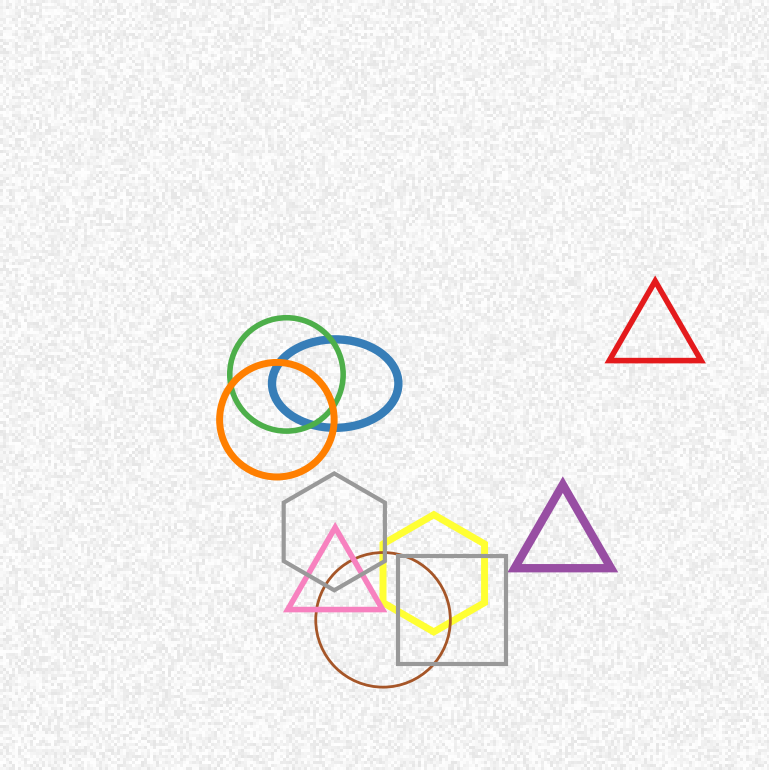[{"shape": "triangle", "thickness": 2, "radius": 0.34, "center": [0.851, 0.566]}, {"shape": "oval", "thickness": 3, "radius": 0.41, "center": [0.435, 0.502]}, {"shape": "circle", "thickness": 2, "radius": 0.37, "center": [0.372, 0.514]}, {"shape": "triangle", "thickness": 3, "radius": 0.36, "center": [0.731, 0.298]}, {"shape": "circle", "thickness": 2.5, "radius": 0.37, "center": [0.36, 0.455]}, {"shape": "hexagon", "thickness": 2.5, "radius": 0.38, "center": [0.563, 0.255]}, {"shape": "circle", "thickness": 1, "radius": 0.44, "center": [0.497, 0.195]}, {"shape": "triangle", "thickness": 2, "radius": 0.36, "center": [0.435, 0.244]}, {"shape": "square", "thickness": 1.5, "radius": 0.35, "center": [0.587, 0.208]}, {"shape": "hexagon", "thickness": 1.5, "radius": 0.38, "center": [0.434, 0.309]}]